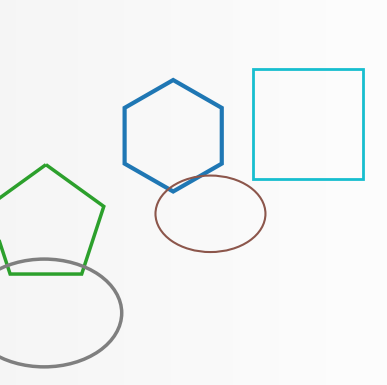[{"shape": "hexagon", "thickness": 3, "radius": 0.72, "center": [0.447, 0.647]}, {"shape": "pentagon", "thickness": 2.5, "radius": 0.79, "center": [0.118, 0.415]}, {"shape": "oval", "thickness": 1.5, "radius": 0.71, "center": [0.543, 0.445]}, {"shape": "oval", "thickness": 2.5, "radius": 1.0, "center": [0.114, 0.187]}, {"shape": "square", "thickness": 2, "radius": 0.71, "center": [0.795, 0.678]}]